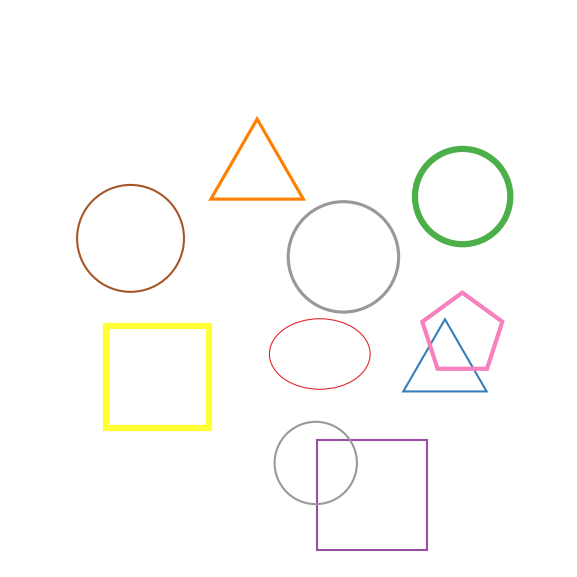[{"shape": "oval", "thickness": 0.5, "radius": 0.44, "center": [0.554, 0.386]}, {"shape": "triangle", "thickness": 1, "radius": 0.42, "center": [0.77, 0.363]}, {"shape": "circle", "thickness": 3, "radius": 0.41, "center": [0.801, 0.659]}, {"shape": "square", "thickness": 1, "radius": 0.48, "center": [0.645, 0.142]}, {"shape": "triangle", "thickness": 1.5, "radius": 0.46, "center": [0.445, 0.701]}, {"shape": "square", "thickness": 3, "radius": 0.44, "center": [0.273, 0.347]}, {"shape": "circle", "thickness": 1, "radius": 0.46, "center": [0.226, 0.586]}, {"shape": "pentagon", "thickness": 2, "radius": 0.36, "center": [0.801, 0.42]}, {"shape": "circle", "thickness": 1.5, "radius": 0.48, "center": [0.595, 0.554]}, {"shape": "circle", "thickness": 1, "radius": 0.36, "center": [0.547, 0.197]}]